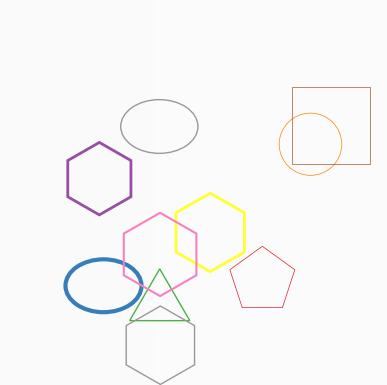[{"shape": "pentagon", "thickness": 0.5, "radius": 0.44, "center": [0.677, 0.272]}, {"shape": "oval", "thickness": 3, "radius": 0.49, "center": [0.267, 0.258]}, {"shape": "triangle", "thickness": 1, "radius": 0.45, "center": [0.412, 0.212]}, {"shape": "hexagon", "thickness": 2, "radius": 0.47, "center": [0.256, 0.536]}, {"shape": "circle", "thickness": 0.5, "radius": 0.4, "center": [0.801, 0.625]}, {"shape": "hexagon", "thickness": 2, "radius": 0.51, "center": [0.542, 0.396]}, {"shape": "square", "thickness": 0.5, "radius": 0.5, "center": [0.855, 0.673]}, {"shape": "hexagon", "thickness": 1.5, "radius": 0.54, "center": [0.413, 0.339]}, {"shape": "oval", "thickness": 1, "radius": 0.5, "center": [0.411, 0.671]}, {"shape": "hexagon", "thickness": 1, "radius": 0.51, "center": [0.414, 0.103]}]